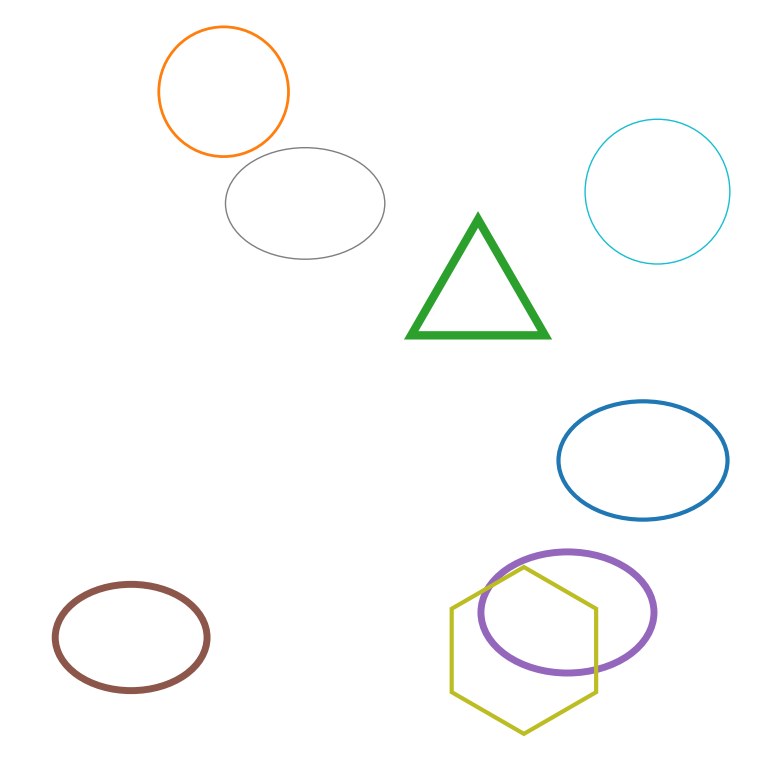[{"shape": "oval", "thickness": 1.5, "radius": 0.55, "center": [0.835, 0.402]}, {"shape": "circle", "thickness": 1, "radius": 0.42, "center": [0.29, 0.881]}, {"shape": "triangle", "thickness": 3, "radius": 0.5, "center": [0.621, 0.615]}, {"shape": "oval", "thickness": 2.5, "radius": 0.56, "center": [0.737, 0.205]}, {"shape": "oval", "thickness": 2.5, "radius": 0.49, "center": [0.17, 0.172]}, {"shape": "oval", "thickness": 0.5, "radius": 0.52, "center": [0.396, 0.736]}, {"shape": "hexagon", "thickness": 1.5, "radius": 0.54, "center": [0.68, 0.155]}, {"shape": "circle", "thickness": 0.5, "radius": 0.47, "center": [0.854, 0.751]}]